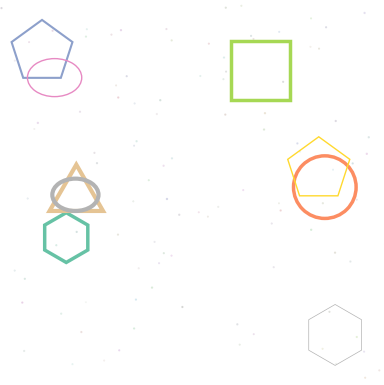[{"shape": "hexagon", "thickness": 2.5, "radius": 0.32, "center": [0.172, 0.383]}, {"shape": "circle", "thickness": 2.5, "radius": 0.41, "center": [0.844, 0.514]}, {"shape": "pentagon", "thickness": 1.5, "radius": 0.42, "center": [0.109, 0.865]}, {"shape": "oval", "thickness": 1, "radius": 0.35, "center": [0.142, 0.798]}, {"shape": "square", "thickness": 2.5, "radius": 0.39, "center": [0.677, 0.817]}, {"shape": "pentagon", "thickness": 1, "radius": 0.42, "center": [0.828, 0.56]}, {"shape": "triangle", "thickness": 3, "radius": 0.4, "center": [0.198, 0.492]}, {"shape": "hexagon", "thickness": 0.5, "radius": 0.4, "center": [0.87, 0.13]}, {"shape": "oval", "thickness": 3, "radius": 0.3, "center": [0.196, 0.494]}]